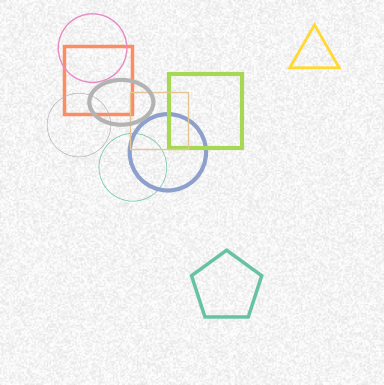[{"shape": "circle", "thickness": 0.5, "radius": 0.44, "center": [0.345, 0.565]}, {"shape": "pentagon", "thickness": 2.5, "radius": 0.48, "center": [0.589, 0.254]}, {"shape": "square", "thickness": 2.5, "radius": 0.44, "center": [0.254, 0.791]}, {"shape": "circle", "thickness": 3, "radius": 0.5, "center": [0.436, 0.604]}, {"shape": "circle", "thickness": 1, "radius": 0.45, "center": [0.24, 0.875]}, {"shape": "square", "thickness": 3, "radius": 0.48, "center": [0.534, 0.712]}, {"shape": "triangle", "thickness": 2, "radius": 0.37, "center": [0.817, 0.861]}, {"shape": "square", "thickness": 1, "radius": 0.38, "center": [0.412, 0.687]}, {"shape": "oval", "thickness": 3, "radius": 0.42, "center": [0.315, 0.734]}, {"shape": "circle", "thickness": 0.5, "radius": 0.41, "center": [0.205, 0.675]}]